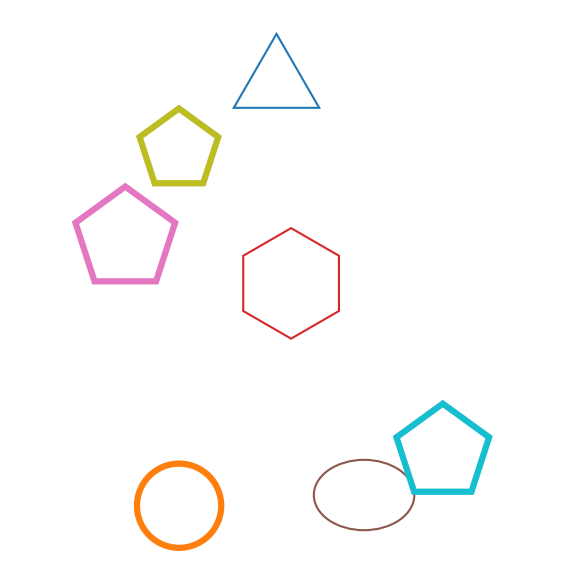[{"shape": "triangle", "thickness": 1, "radius": 0.43, "center": [0.479, 0.855]}, {"shape": "circle", "thickness": 3, "radius": 0.36, "center": [0.31, 0.123]}, {"shape": "hexagon", "thickness": 1, "radius": 0.48, "center": [0.504, 0.508]}, {"shape": "oval", "thickness": 1, "radius": 0.44, "center": [0.63, 0.142]}, {"shape": "pentagon", "thickness": 3, "radius": 0.45, "center": [0.217, 0.585]}, {"shape": "pentagon", "thickness": 3, "radius": 0.36, "center": [0.31, 0.74]}, {"shape": "pentagon", "thickness": 3, "radius": 0.42, "center": [0.767, 0.216]}]